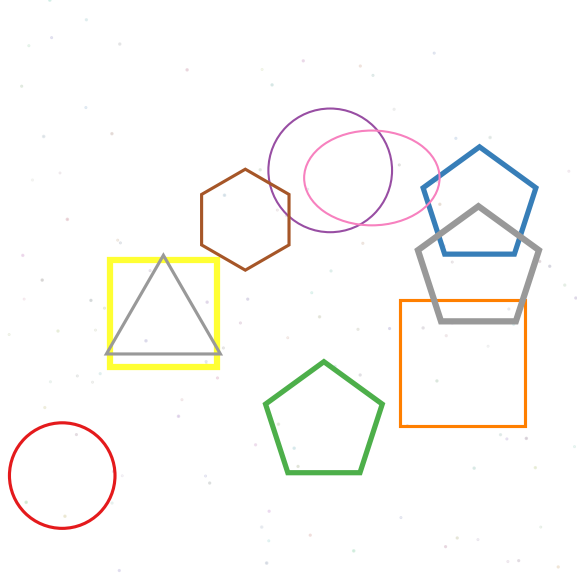[{"shape": "circle", "thickness": 1.5, "radius": 0.46, "center": [0.108, 0.176]}, {"shape": "pentagon", "thickness": 2.5, "radius": 0.51, "center": [0.83, 0.642]}, {"shape": "pentagon", "thickness": 2.5, "radius": 0.53, "center": [0.561, 0.267]}, {"shape": "circle", "thickness": 1, "radius": 0.54, "center": [0.572, 0.704]}, {"shape": "square", "thickness": 1.5, "radius": 0.54, "center": [0.8, 0.371]}, {"shape": "square", "thickness": 3, "radius": 0.46, "center": [0.283, 0.456]}, {"shape": "hexagon", "thickness": 1.5, "radius": 0.44, "center": [0.425, 0.619]}, {"shape": "oval", "thickness": 1, "radius": 0.59, "center": [0.644, 0.691]}, {"shape": "triangle", "thickness": 1.5, "radius": 0.57, "center": [0.283, 0.443]}, {"shape": "pentagon", "thickness": 3, "radius": 0.55, "center": [0.828, 0.532]}]